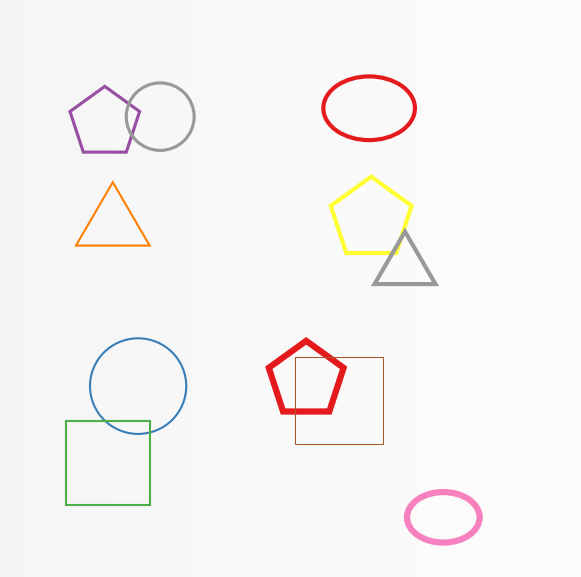[{"shape": "pentagon", "thickness": 3, "radius": 0.34, "center": [0.527, 0.341]}, {"shape": "oval", "thickness": 2, "radius": 0.39, "center": [0.635, 0.812]}, {"shape": "circle", "thickness": 1, "radius": 0.41, "center": [0.238, 0.331]}, {"shape": "square", "thickness": 1, "radius": 0.36, "center": [0.186, 0.198]}, {"shape": "pentagon", "thickness": 1.5, "radius": 0.31, "center": [0.18, 0.787]}, {"shape": "triangle", "thickness": 1, "radius": 0.37, "center": [0.194, 0.611]}, {"shape": "pentagon", "thickness": 2, "radius": 0.37, "center": [0.639, 0.62]}, {"shape": "square", "thickness": 0.5, "radius": 0.38, "center": [0.583, 0.305]}, {"shape": "oval", "thickness": 3, "radius": 0.31, "center": [0.763, 0.103]}, {"shape": "triangle", "thickness": 2, "radius": 0.3, "center": [0.697, 0.537]}, {"shape": "circle", "thickness": 1.5, "radius": 0.29, "center": [0.276, 0.797]}]